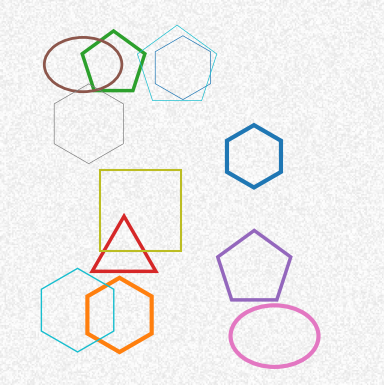[{"shape": "hexagon", "thickness": 3, "radius": 0.4, "center": [0.66, 0.594]}, {"shape": "hexagon", "thickness": 0.5, "radius": 0.41, "center": [0.475, 0.824]}, {"shape": "hexagon", "thickness": 3, "radius": 0.48, "center": [0.31, 0.182]}, {"shape": "pentagon", "thickness": 2.5, "radius": 0.43, "center": [0.295, 0.834]}, {"shape": "triangle", "thickness": 2.5, "radius": 0.48, "center": [0.322, 0.343]}, {"shape": "pentagon", "thickness": 2.5, "radius": 0.5, "center": [0.66, 0.302]}, {"shape": "oval", "thickness": 2, "radius": 0.5, "center": [0.216, 0.832]}, {"shape": "oval", "thickness": 3, "radius": 0.57, "center": [0.713, 0.127]}, {"shape": "hexagon", "thickness": 0.5, "radius": 0.52, "center": [0.231, 0.678]}, {"shape": "square", "thickness": 1.5, "radius": 0.52, "center": [0.365, 0.453]}, {"shape": "hexagon", "thickness": 1, "radius": 0.54, "center": [0.201, 0.194]}, {"shape": "pentagon", "thickness": 0.5, "radius": 0.54, "center": [0.46, 0.826]}]